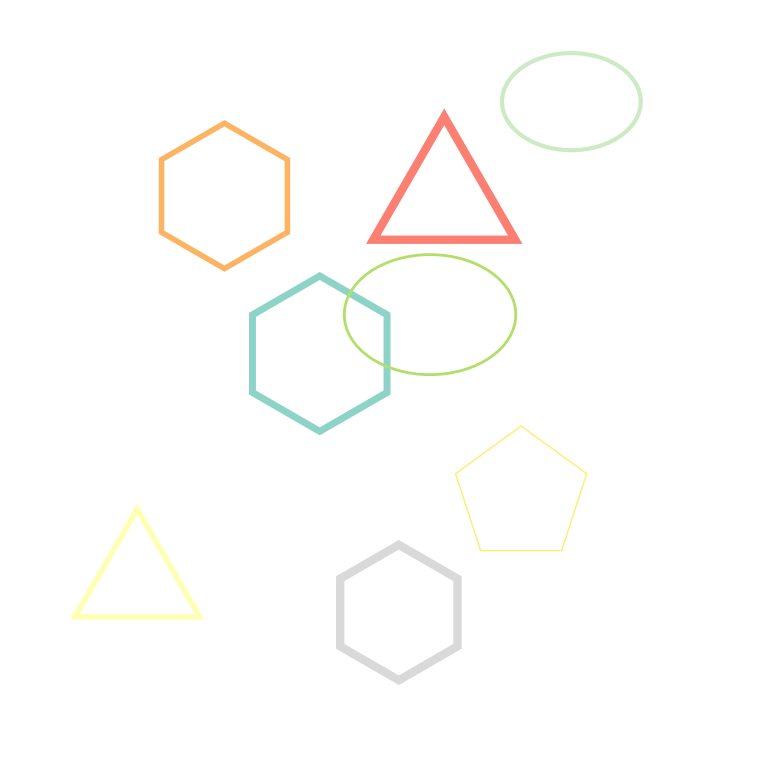[{"shape": "hexagon", "thickness": 2.5, "radius": 0.5, "center": [0.415, 0.541]}, {"shape": "triangle", "thickness": 2, "radius": 0.47, "center": [0.178, 0.246]}, {"shape": "triangle", "thickness": 3, "radius": 0.53, "center": [0.577, 0.742]}, {"shape": "hexagon", "thickness": 2, "radius": 0.47, "center": [0.292, 0.746]}, {"shape": "oval", "thickness": 1, "radius": 0.56, "center": [0.558, 0.591]}, {"shape": "hexagon", "thickness": 3, "radius": 0.44, "center": [0.518, 0.205]}, {"shape": "oval", "thickness": 1.5, "radius": 0.45, "center": [0.742, 0.868]}, {"shape": "pentagon", "thickness": 0.5, "radius": 0.45, "center": [0.677, 0.357]}]